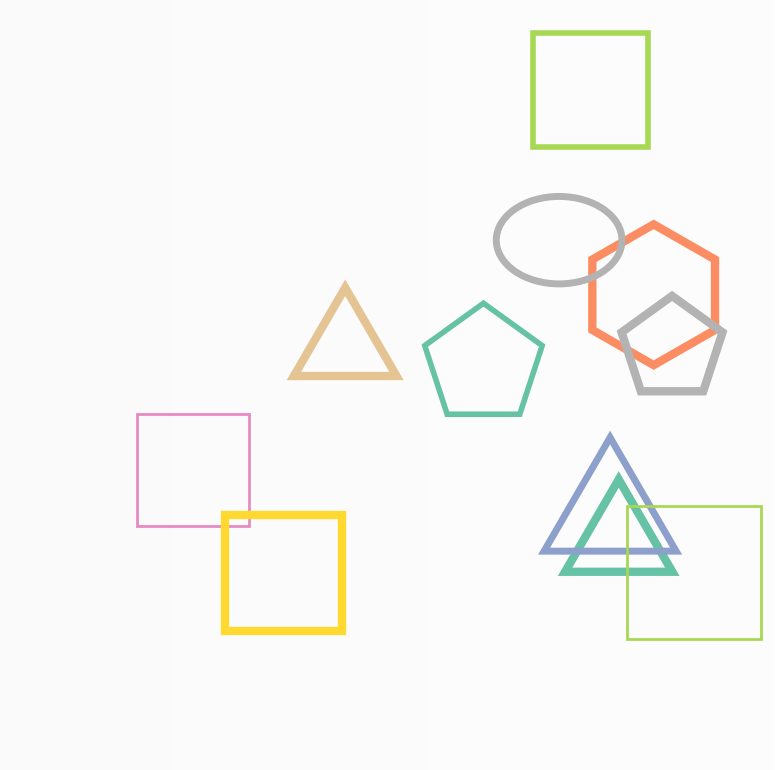[{"shape": "pentagon", "thickness": 2, "radius": 0.4, "center": [0.624, 0.527]}, {"shape": "triangle", "thickness": 3, "radius": 0.4, "center": [0.798, 0.297]}, {"shape": "hexagon", "thickness": 3, "radius": 0.46, "center": [0.843, 0.617]}, {"shape": "triangle", "thickness": 2.5, "radius": 0.49, "center": [0.787, 0.333]}, {"shape": "square", "thickness": 1, "radius": 0.36, "center": [0.249, 0.389]}, {"shape": "square", "thickness": 2, "radius": 0.37, "center": [0.762, 0.883]}, {"shape": "square", "thickness": 1, "radius": 0.43, "center": [0.895, 0.256]}, {"shape": "square", "thickness": 3, "radius": 0.38, "center": [0.366, 0.256]}, {"shape": "triangle", "thickness": 3, "radius": 0.38, "center": [0.445, 0.55]}, {"shape": "oval", "thickness": 2.5, "radius": 0.41, "center": [0.721, 0.688]}, {"shape": "pentagon", "thickness": 3, "radius": 0.34, "center": [0.867, 0.547]}]